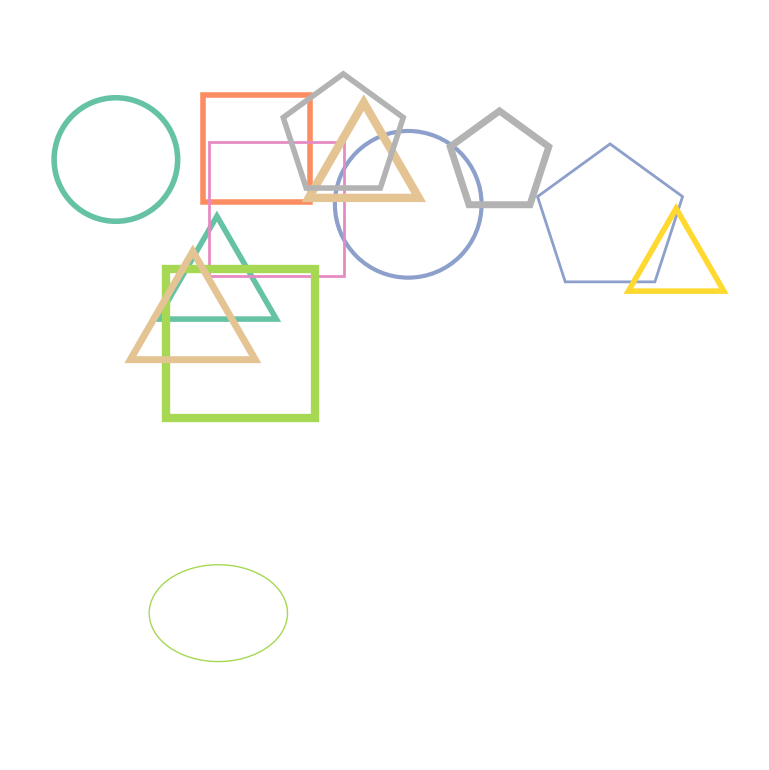[{"shape": "circle", "thickness": 2, "radius": 0.4, "center": [0.15, 0.793]}, {"shape": "triangle", "thickness": 2, "radius": 0.45, "center": [0.282, 0.63]}, {"shape": "square", "thickness": 2, "radius": 0.35, "center": [0.333, 0.807]}, {"shape": "circle", "thickness": 1.5, "radius": 0.48, "center": [0.53, 0.735]}, {"shape": "pentagon", "thickness": 1, "radius": 0.5, "center": [0.792, 0.714]}, {"shape": "square", "thickness": 1, "radius": 0.44, "center": [0.359, 0.728]}, {"shape": "oval", "thickness": 0.5, "radius": 0.45, "center": [0.284, 0.204]}, {"shape": "square", "thickness": 3, "radius": 0.49, "center": [0.312, 0.554]}, {"shape": "triangle", "thickness": 2, "radius": 0.36, "center": [0.878, 0.658]}, {"shape": "triangle", "thickness": 3, "radius": 0.41, "center": [0.472, 0.784]}, {"shape": "triangle", "thickness": 2.5, "radius": 0.47, "center": [0.25, 0.58]}, {"shape": "pentagon", "thickness": 2, "radius": 0.41, "center": [0.446, 0.822]}, {"shape": "pentagon", "thickness": 2.5, "radius": 0.34, "center": [0.649, 0.789]}]